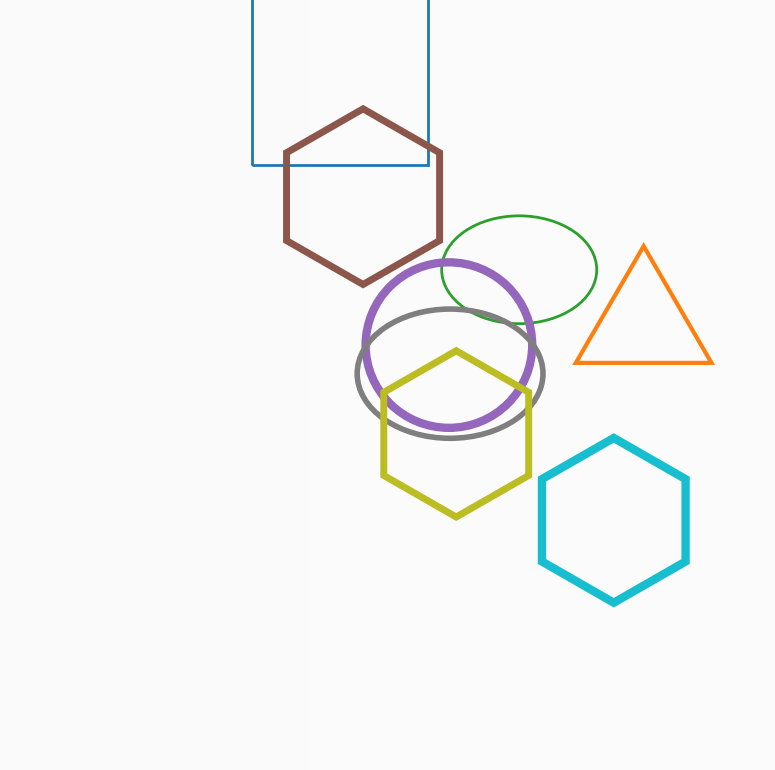[{"shape": "square", "thickness": 1, "radius": 0.57, "center": [0.439, 0.899]}, {"shape": "triangle", "thickness": 1.5, "radius": 0.51, "center": [0.831, 0.579]}, {"shape": "oval", "thickness": 1, "radius": 0.5, "center": [0.67, 0.65]}, {"shape": "circle", "thickness": 3, "radius": 0.54, "center": [0.579, 0.552]}, {"shape": "hexagon", "thickness": 2.5, "radius": 0.57, "center": [0.468, 0.745]}, {"shape": "oval", "thickness": 2, "radius": 0.6, "center": [0.581, 0.515]}, {"shape": "hexagon", "thickness": 2.5, "radius": 0.54, "center": [0.589, 0.437]}, {"shape": "hexagon", "thickness": 3, "radius": 0.53, "center": [0.792, 0.324]}]